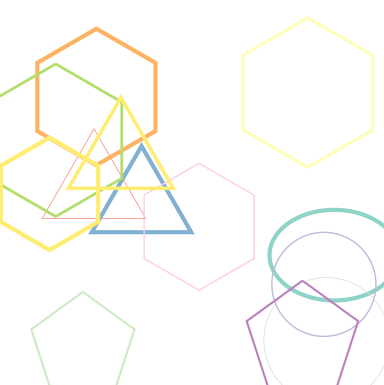[{"shape": "oval", "thickness": 3, "radius": 0.84, "center": [0.868, 0.337]}, {"shape": "hexagon", "thickness": 2, "radius": 0.97, "center": [0.799, 0.76]}, {"shape": "circle", "thickness": 1, "radius": 0.68, "center": [0.841, 0.261]}, {"shape": "triangle", "thickness": 0.5, "radius": 0.78, "center": [0.244, 0.51]}, {"shape": "triangle", "thickness": 3, "radius": 0.75, "center": [0.368, 0.471]}, {"shape": "hexagon", "thickness": 3, "radius": 0.89, "center": [0.25, 0.748]}, {"shape": "hexagon", "thickness": 2, "radius": 0.99, "center": [0.145, 0.636]}, {"shape": "hexagon", "thickness": 1, "radius": 0.82, "center": [0.517, 0.411]}, {"shape": "circle", "thickness": 0.5, "radius": 0.82, "center": [0.848, 0.116]}, {"shape": "pentagon", "thickness": 1.5, "radius": 0.76, "center": [0.786, 0.119]}, {"shape": "pentagon", "thickness": 1.5, "radius": 0.71, "center": [0.215, 0.101]}, {"shape": "hexagon", "thickness": 3, "radius": 0.73, "center": [0.129, 0.497]}, {"shape": "triangle", "thickness": 2.5, "radius": 0.79, "center": [0.314, 0.589]}]